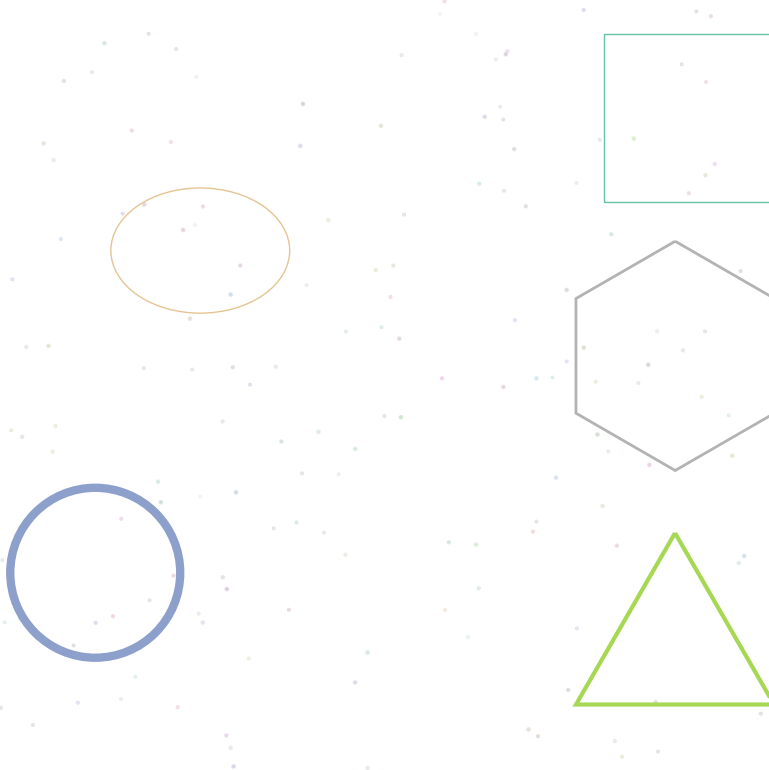[{"shape": "square", "thickness": 0.5, "radius": 0.54, "center": [0.893, 0.847]}, {"shape": "circle", "thickness": 3, "radius": 0.55, "center": [0.124, 0.256]}, {"shape": "triangle", "thickness": 1.5, "radius": 0.74, "center": [0.877, 0.159]}, {"shape": "oval", "thickness": 0.5, "radius": 0.58, "center": [0.26, 0.675]}, {"shape": "hexagon", "thickness": 1, "radius": 0.74, "center": [0.877, 0.538]}]